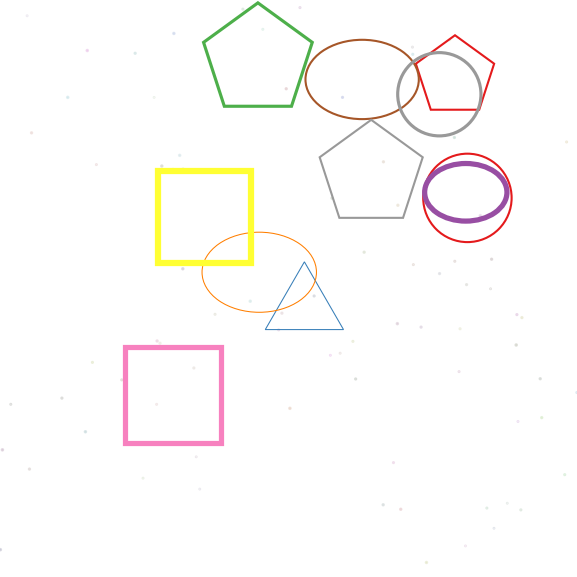[{"shape": "circle", "thickness": 1, "radius": 0.38, "center": [0.809, 0.656]}, {"shape": "pentagon", "thickness": 1, "radius": 0.36, "center": [0.788, 0.867]}, {"shape": "triangle", "thickness": 0.5, "radius": 0.39, "center": [0.527, 0.468]}, {"shape": "pentagon", "thickness": 1.5, "radius": 0.49, "center": [0.447, 0.895]}, {"shape": "oval", "thickness": 2.5, "radius": 0.36, "center": [0.807, 0.666]}, {"shape": "oval", "thickness": 0.5, "radius": 0.5, "center": [0.449, 0.528]}, {"shape": "square", "thickness": 3, "radius": 0.4, "center": [0.354, 0.624]}, {"shape": "oval", "thickness": 1, "radius": 0.49, "center": [0.627, 0.862]}, {"shape": "square", "thickness": 2.5, "radius": 0.42, "center": [0.3, 0.315]}, {"shape": "pentagon", "thickness": 1, "radius": 0.47, "center": [0.643, 0.698]}, {"shape": "circle", "thickness": 1.5, "radius": 0.36, "center": [0.761, 0.836]}]